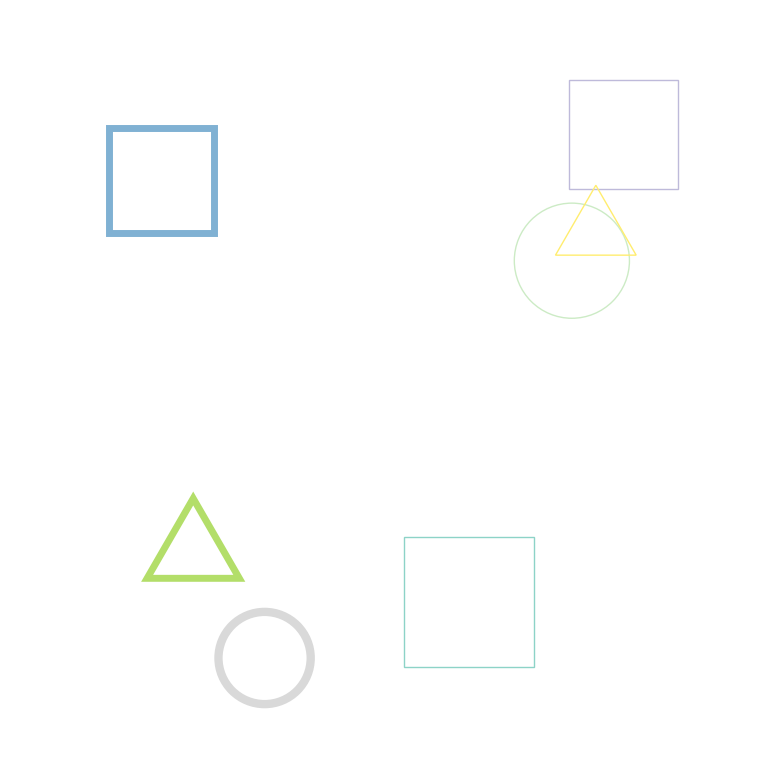[{"shape": "square", "thickness": 0.5, "radius": 0.42, "center": [0.609, 0.218]}, {"shape": "square", "thickness": 0.5, "radius": 0.36, "center": [0.81, 0.825]}, {"shape": "square", "thickness": 2.5, "radius": 0.34, "center": [0.21, 0.765]}, {"shape": "triangle", "thickness": 2.5, "radius": 0.35, "center": [0.251, 0.283]}, {"shape": "circle", "thickness": 3, "radius": 0.3, "center": [0.344, 0.145]}, {"shape": "circle", "thickness": 0.5, "radius": 0.37, "center": [0.743, 0.661]}, {"shape": "triangle", "thickness": 0.5, "radius": 0.3, "center": [0.774, 0.699]}]